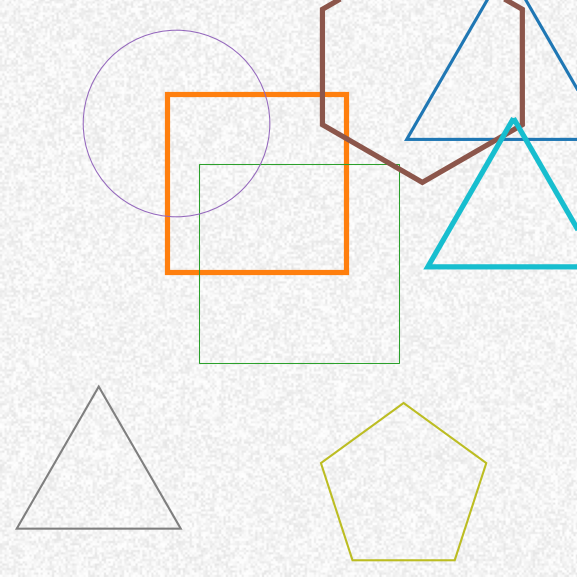[{"shape": "triangle", "thickness": 1.5, "radius": 1.0, "center": [0.877, 0.858]}, {"shape": "square", "thickness": 2.5, "radius": 0.77, "center": [0.445, 0.682]}, {"shape": "square", "thickness": 0.5, "radius": 0.86, "center": [0.518, 0.543]}, {"shape": "circle", "thickness": 0.5, "radius": 0.81, "center": [0.306, 0.785]}, {"shape": "hexagon", "thickness": 2.5, "radius": 1.0, "center": [0.731, 0.883]}, {"shape": "triangle", "thickness": 1, "radius": 0.82, "center": [0.171, 0.166]}, {"shape": "pentagon", "thickness": 1, "radius": 0.75, "center": [0.699, 0.151]}, {"shape": "triangle", "thickness": 2.5, "radius": 0.86, "center": [0.889, 0.623]}]